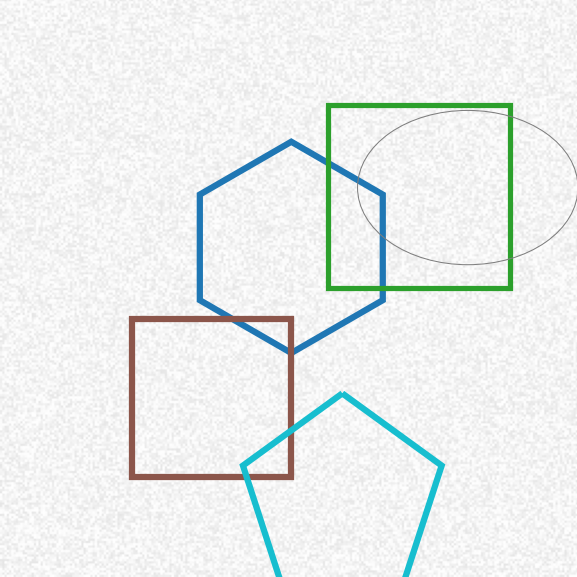[{"shape": "hexagon", "thickness": 3, "radius": 0.91, "center": [0.504, 0.571]}, {"shape": "square", "thickness": 2.5, "radius": 0.79, "center": [0.726, 0.659]}, {"shape": "square", "thickness": 3, "radius": 0.69, "center": [0.366, 0.31]}, {"shape": "oval", "thickness": 0.5, "radius": 0.95, "center": [0.81, 0.674]}, {"shape": "pentagon", "thickness": 3, "radius": 0.9, "center": [0.593, 0.137]}]